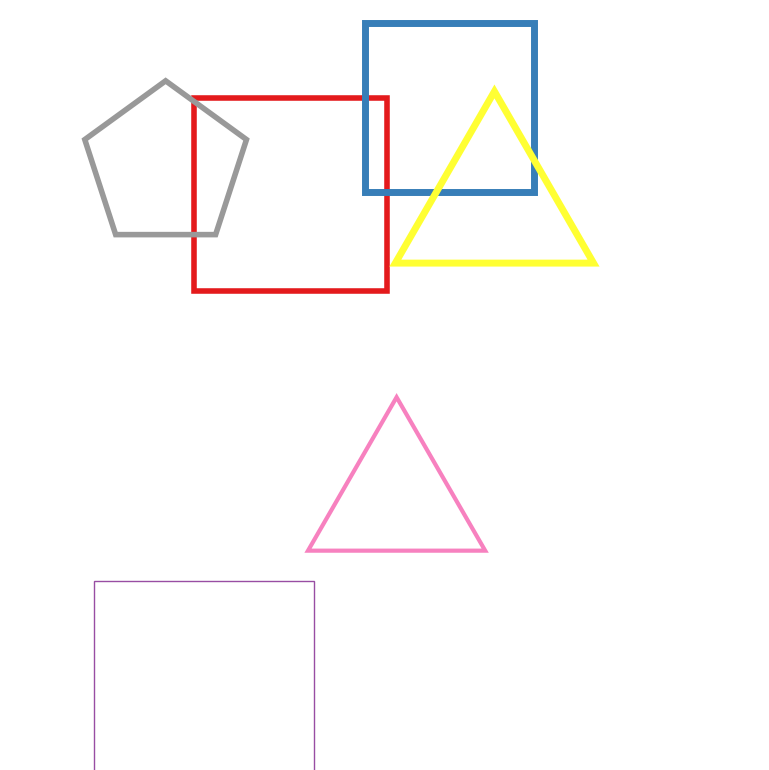[{"shape": "square", "thickness": 2, "radius": 0.62, "center": [0.377, 0.748]}, {"shape": "square", "thickness": 2.5, "radius": 0.55, "center": [0.584, 0.861]}, {"shape": "square", "thickness": 0.5, "radius": 0.72, "center": [0.265, 0.102]}, {"shape": "triangle", "thickness": 2.5, "radius": 0.74, "center": [0.642, 0.733]}, {"shape": "triangle", "thickness": 1.5, "radius": 0.66, "center": [0.515, 0.351]}, {"shape": "pentagon", "thickness": 2, "radius": 0.55, "center": [0.215, 0.785]}]